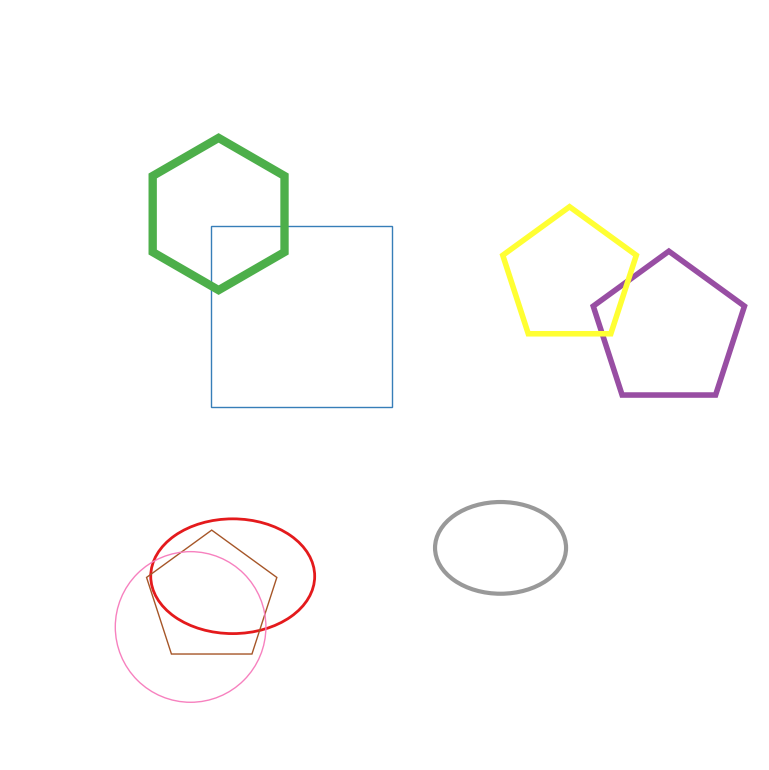[{"shape": "oval", "thickness": 1, "radius": 0.53, "center": [0.302, 0.252]}, {"shape": "square", "thickness": 0.5, "radius": 0.59, "center": [0.392, 0.589]}, {"shape": "hexagon", "thickness": 3, "radius": 0.49, "center": [0.284, 0.722]}, {"shape": "pentagon", "thickness": 2, "radius": 0.52, "center": [0.869, 0.571]}, {"shape": "pentagon", "thickness": 2, "radius": 0.46, "center": [0.74, 0.64]}, {"shape": "pentagon", "thickness": 0.5, "radius": 0.44, "center": [0.275, 0.223]}, {"shape": "circle", "thickness": 0.5, "radius": 0.49, "center": [0.248, 0.186]}, {"shape": "oval", "thickness": 1.5, "radius": 0.43, "center": [0.65, 0.288]}]